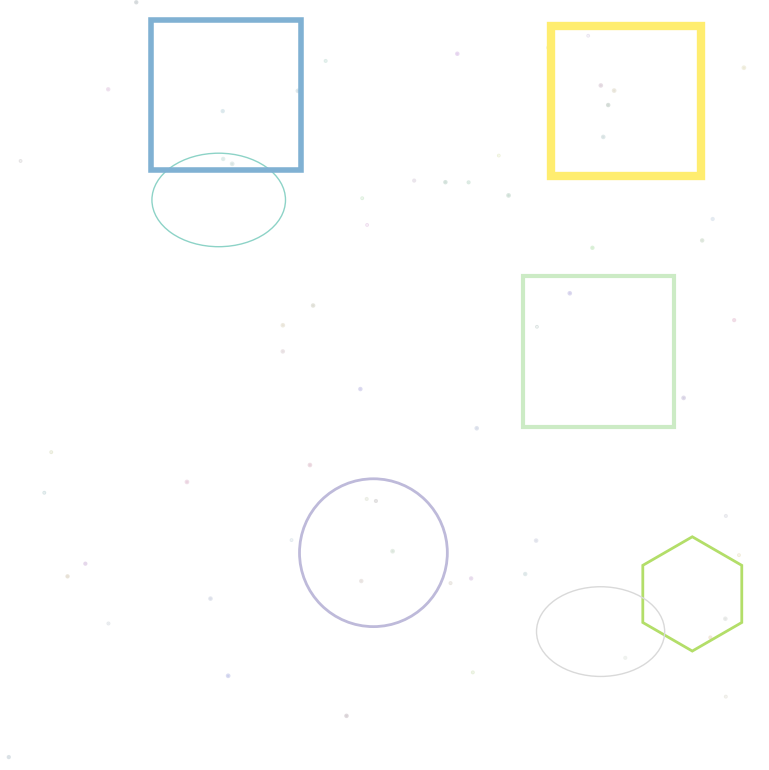[{"shape": "oval", "thickness": 0.5, "radius": 0.43, "center": [0.284, 0.74]}, {"shape": "circle", "thickness": 1, "radius": 0.48, "center": [0.485, 0.282]}, {"shape": "square", "thickness": 2, "radius": 0.49, "center": [0.294, 0.877]}, {"shape": "hexagon", "thickness": 1, "radius": 0.37, "center": [0.899, 0.229]}, {"shape": "oval", "thickness": 0.5, "radius": 0.42, "center": [0.78, 0.18]}, {"shape": "square", "thickness": 1.5, "radius": 0.49, "center": [0.777, 0.544]}, {"shape": "square", "thickness": 3, "radius": 0.49, "center": [0.813, 0.869]}]